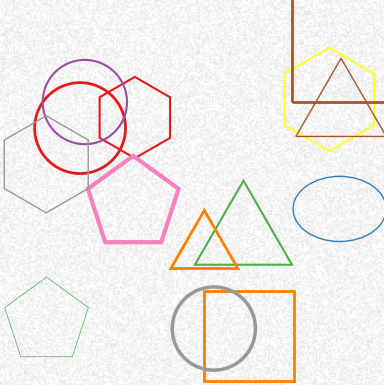[{"shape": "circle", "thickness": 2, "radius": 0.59, "center": [0.208, 0.667]}, {"shape": "hexagon", "thickness": 1.5, "radius": 0.53, "center": [0.35, 0.695]}, {"shape": "oval", "thickness": 1, "radius": 0.6, "center": [0.882, 0.457]}, {"shape": "triangle", "thickness": 1.5, "radius": 0.73, "center": [0.632, 0.385]}, {"shape": "pentagon", "thickness": 0.5, "radius": 0.57, "center": [0.121, 0.166]}, {"shape": "circle", "thickness": 1.5, "radius": 0.55, "center": [0.22, 0.735]}, {"shape": "triangle", "thickness": 2, "radius": 0.5, "center": [0.531, 0.353]}, {"shape": "square", "thickness": 2, "radius": 0.58, "center": [0.647, 0.127]}, {"shape": "hexagon", "thickness": 1.5, "radius": 0.67, "center": [0.856, 0.742]}, {"shape": "square", "thickness": 2, "radius": 0.69, "center": [0.897, 0.873]}, {"shape": "triangle", "thickness": 1, "radius": 0.68, "center": [0.886, 0.713]}, {"shape": "pentagon", "thickness": 3, "radius": 0.62, "center": [0.346, 0.471]}, {"shape": "circle", "thickness": 2.5, "radius": 0.54, "center": [0.555, 0.147]}, {"shape": "hexagon", "thickness": 1, "radius": 0.63, "center": [0.12, 0.573]}]